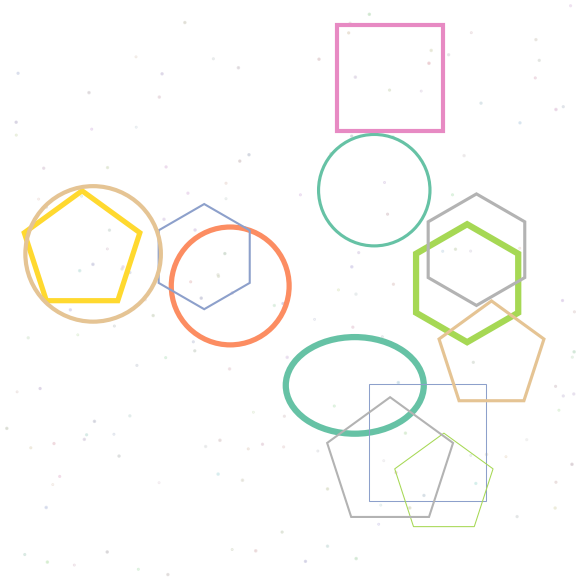[{"shape": "circle", "thickness": 1.5, "radius": 0.48, "center": [0.648, 0.67]}, {"shape": "oval", "thickness": 3, "radius": 0.6, "center": [0.614, 0.332]}, {"shape": "circle", "thickness": 2.5, "radius": 0.51, "center": [0.399, 0.504]}, {"shape": "square", "thickness": 0.5, "radius": 0.51, "center": [0.74, 0.232]}, {"shape": "hexagon", "thickness": 1, "radius": 0.46, "center": [0.354, 0.555]}, {"shape": "square", "thickness": 2, "radius": 0.46, "center": [0.675, 0.864]}, {"shape": "hexagon", "thickness": 3, "radius": 0.51, "center": [0.809, 0.509]}, {"shape": "pentagon", "thickness": 0.5, "radius": 0.45, "center": [0.769, 0.16]}, {"shape": "pentagon", "thickness": 2.5, "radius": 0.53, "center": [0.142, 0.564]}, {"shape": "pentagon", "thickness": 1.5, "radius": 0.48, "center": [0.851, 0.383]}, {"shape": "circle", "thickness": 2, "radius": 0.59, "center": [0.161, 0.559]}, {"shape": "hexagon", "thickness": 1.5, "radius": 0.48, "center": [0.825, 0.567]}, {"shape": "pentagon", "thickness": 1, "radius": 0.57, "center": [0.675, 0.197]}]